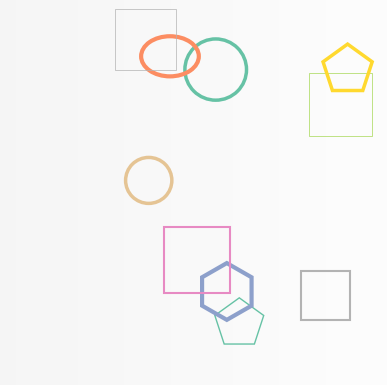[{"shape": "pentagon", "thickness": 1, "radius": 0.33, "center": [0.617, 0.16]}, {"shape": "circle", "thickness": 2.5, "radius": 0.4, "center": [0.557, 0.819]}, {"shape": "oval", "thickness": 3, "radius": 0.37, "center": [0.439, 0.854]}, {"shape": "hexagon", "thickness": 3, "radius": 0.37, "center": [0.585, 0.243]}, {"shape": "square", "thickness": 1.5, "radius": 0.43, "center": [0.509, 0.325]}, {"shape": "square", "thickness": 0.5, "radius": 0.41, "center": [0.878, 0.729]}, {"shape": "pentagon", "thickness": 2.5, "radius": 0.33, "center": [0.897, 0.819]}, {"shape": "circle", "thickness": 2.5, "radius": 0.3, "center": [0.384, 0.531]}, {"shape": "square", "thickness": 0.5, "radius": 0.4, "center": [0.376, 0.896]}, {"shape": "square", "thickness": 1.5, "radius": 0.32, "center": [0.839, 0.232]}]